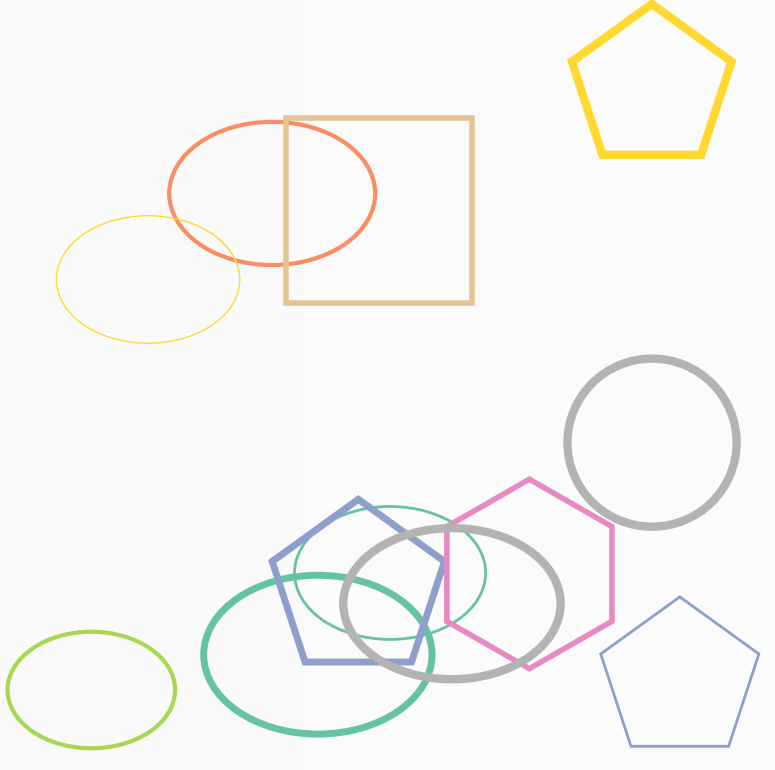[{"shape": "oval", "thickness": 1, "radius": 0.62, "center": [0.503, 0.256]}, {"shape": "oval", "thickness": 2.5, "radius": 0.74, "center": [0.41, 0.15]}, {"shape": "oval", "thickness": 1.5, "radius": 0.66, "center": [0.351, 0.749]}, {"shape": "pentagon", "thickness": 1, "radius": 0.54, "center": [0.877, 0.118]}, {"shape": "pentagon", "thickness": 2.5, "radius": 0.58, "center": [0.462, 0.235]}, {"shape": "hexagon", "thickness": 2, "radius": 0.61, "center": [0.683, 0.255]}, {"shape": "oval", "thickness": 1.5, "radius": 0.54, "center": [0.118, 0.104]}, {"shape": "pentagon", "thickness": 3, "radius": 0.54, "center": [0.841, 0.887]}, {"shape": "oval", "thickness": 0.5, "radius": 0.59, "center": [0.191, 0.637]}, {"shape": "square", "thickness": 2, "radius": 0.6, "center": [0.489, 0.727]}, {"shape": "circle", "thickness": 3, "radius": 0.55, "center": [0.841, 0.425]}, {"shape": "oval", "thickness": 3, "radius": 0.7, "center": [0.583, 0.216]}]